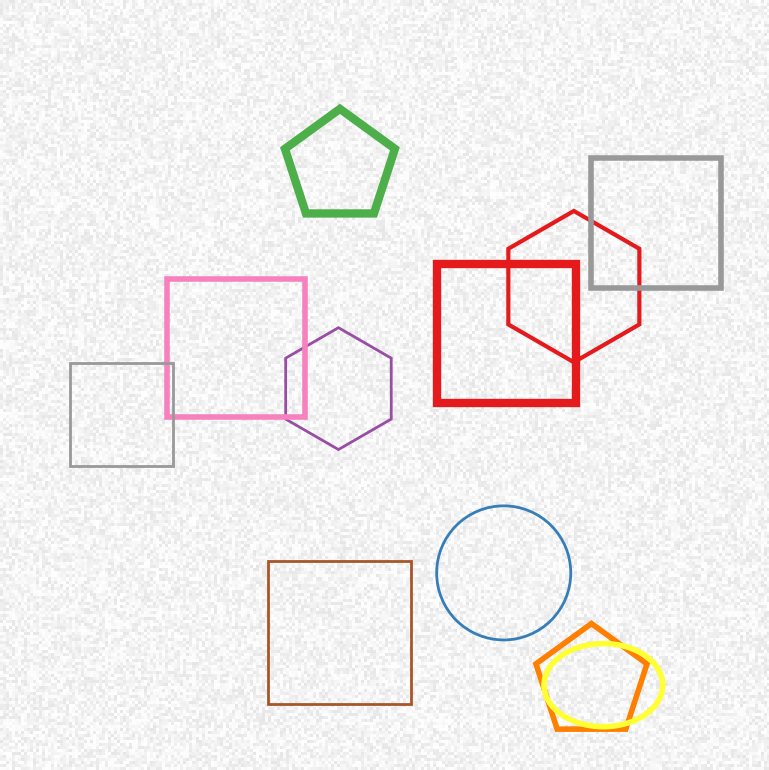[{"shape": "hexagon", "thickness": 1.5, "radius": 0.49, "center": [0.745, 0.628]}, {"shape": "square", "thickness": 3, "radius": 0.45, "center": [0.658, 0.566]}, {"shape": "circle", "thickness": 1, "radius": 0.44, "center": [0.654, 0.256]}, {"shape": "pentagon", "thickness": 3, "radius": 0.38, "center": [0.441, 0.784]}, {"shape": "hexagon", "thickness": 1, "radius": 0.4, "center": [0.44, 0.495]}, {"shape": "pentagon", "thickness": 2, "radius": 0.38, "center": [0.768, 0.114]}, {"shape": "oval", "thickness": 2, "radius": 0.39, "center": [0.784, 0.11]}, {"shape": "square", "thickness": 1, "radius": 0.46, "center": [0.441, 0.179]}, {"shape": "square", "thickness": 2, "radius": 0.45, "center": [0.307, 0.548]}, {"shape": "square", "thickness": 1, "radius": 0.33, "center": [0.158, 0.461]}, {"shape": "square", "thickness": 2, "radius": 0.42, "center": [0.852, 0.711]}]